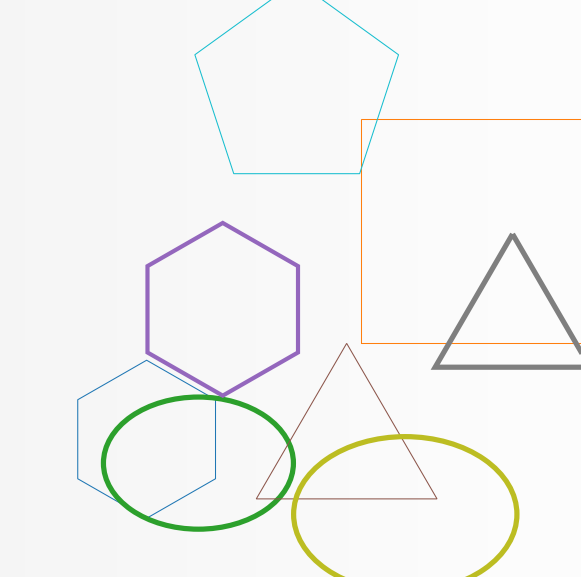[{"shape": "hexagon", "thickness": 0.5, "radius": 0.68, "center": [0.252, 0.239]}, {"shape": "square", "thickness": 0.5, "radius": 0.97, "center": [0.814, 0.599]}, {"shape": "oval", "thickness": 2.5, "radius": 0.82, "center": [0.341, 0.197]}, {"shape": "hexagon", "thickness": 2, "radius": 0.75, "center": [0.383, 0.464]}, {"shape": "triangle", "thickness": 0.5, "radius": 0.9, "center": [0.596, 0.225]}, {"shape": "triangle", "thickness": 2.5, "radius": 0.77, "center": [0.882, 0.44]}, {"shape": "oval", "thickness": 2.5, "radius": 0.96, "center": [0.697, 0.109]}, {"shape": "pentagon", "thickness": 0.5, "radius": 0.92, "center": [0.51, 0.847]}]